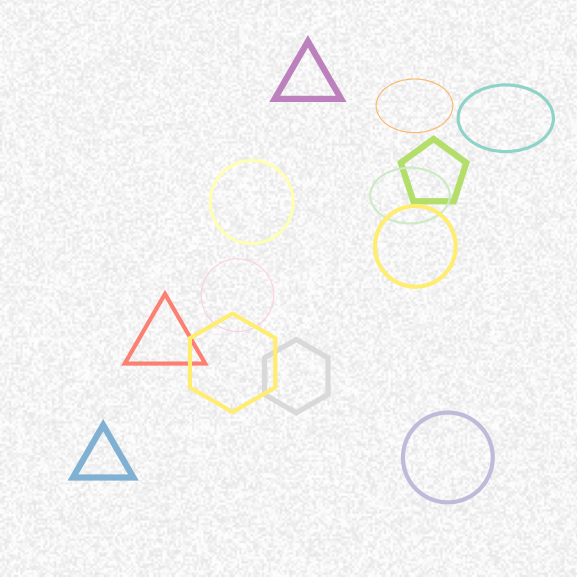[{"shape": "oval", "thickness": 1.5, "radius": 0.41, "center": [0.876, 0.794]}, {"shape": "circle", "thickness": 1.5, "radius": 0.36, "center": [0.436, 0.649]}, {"shape": "circle", "thickness": 2, "radius": 0.39, "center": [0.776, 0.207]}, {"shape": "triangle", "thickness": 2, "radius": 0.4, "center": [0.286, 0.41]}, {"shape": "triangle", "thickness": 3, "radius": 0.3, "center": [0.179, 0.203]}, {"shape": "oval", "thickness": 0.5, "radius": 0.33, "center": [0.718, 0.816]}, {"shape": "pentagon", "thickness": 3, "radius": 0.3, "center": [0.751, 0.699]}, {"shape": "circle", "thickness": 0.5, "radius": 0.31, "center": [0.411, 0.488]}, {"shape": "hexagon", "thickness": 2.5, "radius": 0.32, "center": [0.513, 0.348]}, {"shape": "triangle", "thickness": 3, "radius": 0.33, "center": [0.533, 0.861]}, {"shape": "oval", "thickness": 1, "radius": 0.34, "center": [0.71, 0.66]}, {"shape": "circle", "thickness": 2, "radius": 0.35, "center": [0.719, 0.573]}, {"shape": "hexagon", "thickness": 2, "radius": 0.43, "center": [0.403, 0.371]}]